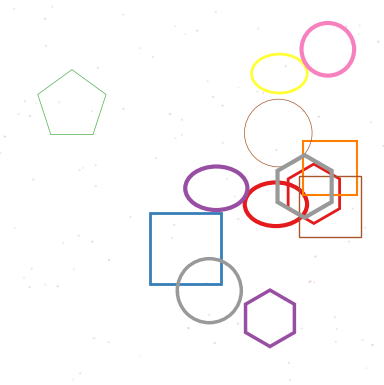[{"shape": "oval", "thickness": 3, "radius": 0.4, "center": [0.717, 0.469]}, {"shape": "hexagon", "thickness": 2, "radius": 0.39, "center": [0.815, 0.497]}, {"shape": "square", "thickness": 2, "radius": 0.46, "center": [0.482, 0.354]}, {"shape": "pentagon", "thickness": 0.5, "radius": 0.47, "center": [0.187, 0.726]}, {"shape": "hexagon", "thickness": 2.5, "radius": 0.37, "center": [0.701, 0.173]}, {"shape": "oval", "thickness": 3, "radius": 0.4, "center": [0.562, 0.511]}, {"shape": "square", "thickness": 1.5, "radius": 0.35, "center": [0.856, 0.563]}, {"shape": "oval", "thickness": 2, "radius": 0.36, "center": [0.726, 0.809]}, {"shape": "circle", "thickness": 0.5, "radius": 0.44, "center": [0.723, 0.655]}, {"shape": "square", "thickness": 1, "radius": 0.4, "center": [0.858, 0.464]}, {"shape": "circle", "thickness": 3, "radius": 0.34, "center": [0.852, 0.872]}, {"shape": "circle", "thickness": 2.5, "radius": 0.42, "center": [0.544, 0.245]}, {"shape": "hexagon", "thickness": 3, "radius": 0.41, "center": [0.791, 0.516]}]